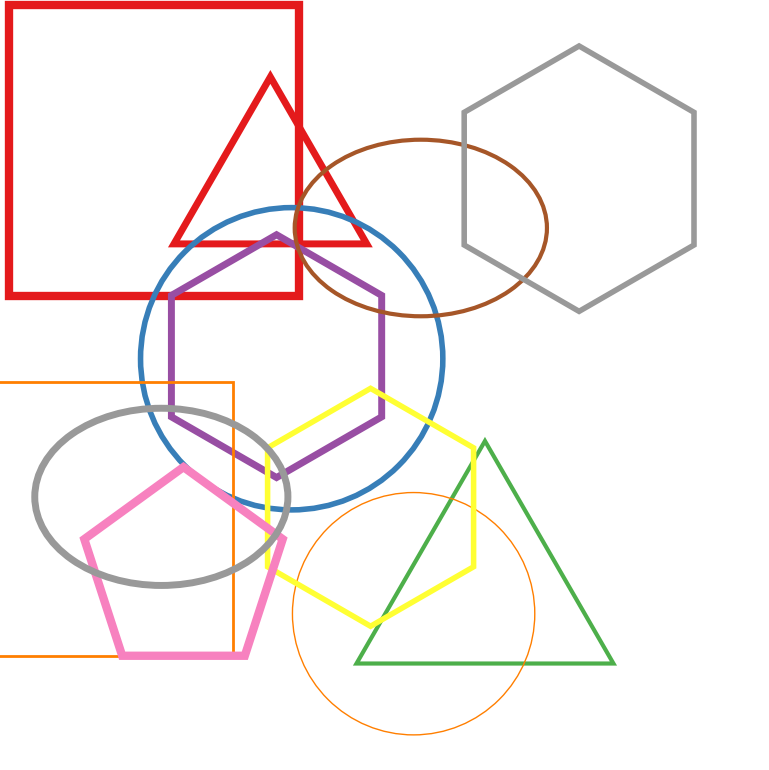[{"shape": "triangle", "thickness": 2.5, "radius": 0.72, "center": [0.351, 0.756]}, {"shape": "square", "thickness": 3, "radius": 0.94, "center": [0.2, 0.805]}, {"shape": "circle", "thickness": 2, "radius": 0.98, "center": [0.379, 0.534]}, {"shape": "triangle", "thickness": 1.5, "radius": 0.96, "center": [0.63, 0.235]}, {"shape": "hexagon", "thickness": 2.5, "radius": 0.79, "center": [0.359, 0.537]}, {"shape": "square", "thickness": 1, "radius": 0.89, "center": [0.124, 0.326]}, {"shape": "circle", "thickness": 0.5, "radius": 0.79, "center": [0.537, 0.203]}, {"shape": "hexagon", "thickness": 2, "radius": 0.77, "center": [0.481, 0.341]}, {"shape": "oval", "thickness": 1.5, "radius": 0.82, "center": [0.547, 0.704]}, {"shape": "pentagon", "thickness": 3, "radius": 0.68, "center": [0.238, 0.258]}, {"shape": "hexagon", "thickness": 2, "radius": 0.86, "center": [0.752, 0.768]}, {"shape": "oval", "thickness": 2.5, "radius": 0.82, "center": [0.21, 0.355]}]